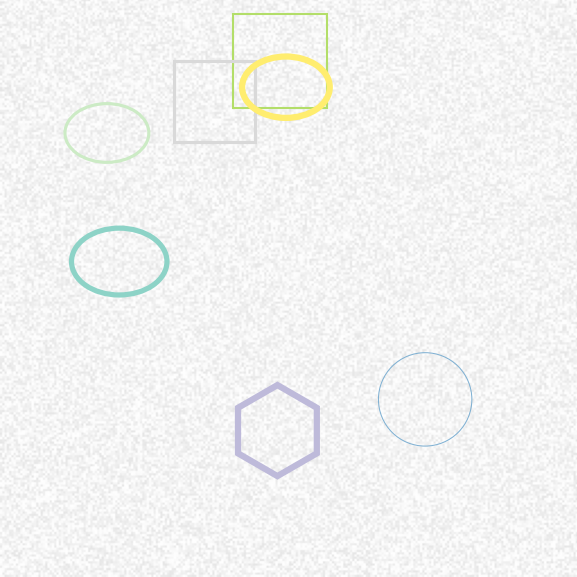[{"shape": "oval", "thickness": 2.5, "radius": 0.41, "center": [0.206, 0.546]}, {"shape": "hexagon", "thickness": 3, "radius": 0.39, "center": [0.48, 0.254]}, {"shape": "circle", "thickness": 0.5, "radius": 0.4, "center": [0.736, 0.308]}, {"shape": "square", "thickness": 1, "radius": 0.41, "center": [0.486, 0.894]}, {"shape": "square", "thickness": 1.5, "radius": 0.35, "center": [0.372, 0.824]}, {"shape": "oval", "thickness": 1.5, "radius": 0.36, "center": [0.185, 0.769]}, {"shape": "oval", "thickness": 3, "radius": 0.38, "center": [0.495, 0.848]}]